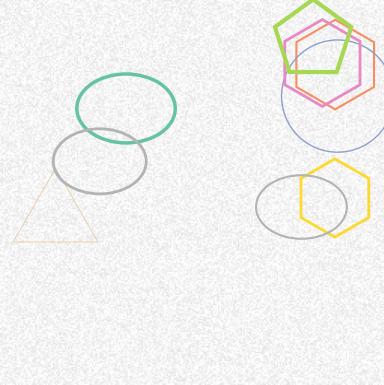[{"shape": "oval", "thickness": 2.5, "radius": 0.64, "center": [0.327, 0.718]}, {"shape": "hexagon", "thickness": 1.5, "radius": 0.58, "center": [0.871, 0.832]}, {"shape": "circle", "thickness": 1, "radius": 0.73, "center": [0.877, 0.75]}, {"shape": "hexagon", "thickness": 2, "radius": 0.56, "center": [0.837, 0.836]}, {"shape": "pentagon", "thickness": 3, "radius": 0.52, "center": [0.813, 0.897]}, {"shape": "hexagon", "thickness": 2, "radius": 0.51, "center": [0.87, 0.486]}, {"shape": "triangle", "thickness": 0.5, "radius": 0.64, "center": [0.144, 0.435]}, {"shape": "oval", "thickness": 2, "radius": 0.6, "center": [0.259, 0.581]}, {"shape": "oval", "thickness": 1.5, "radius": 0.59, "center": [0.783, 0.462]}]